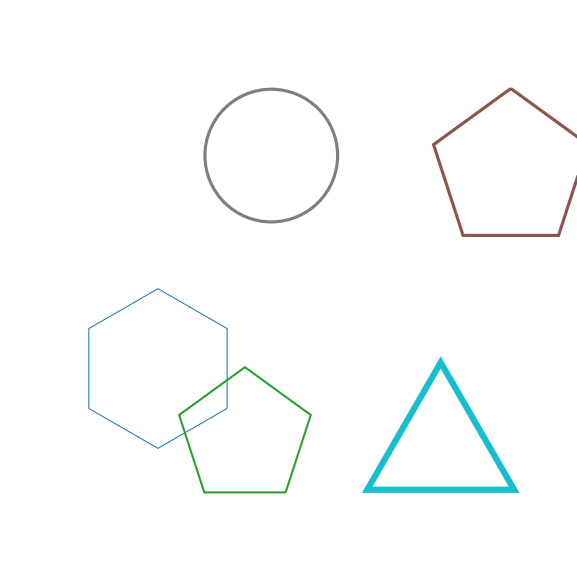[{"shape": "hexagon", "thickness": 0.5, "radius": 0.69, "center": [0.274, 0.361]}, {"shape": "pentagon", "thickness": 1, "radius": 0.6, "center": [0.424, 0.243]}, {"shape": "pentagon", "thickness": 1.5, "radius": 0.7, "center": [0.885, 0.705]}, {"shape": "circle", "thickness": 1.5, "radius": 0.57, "center": [0.47, 0.73]}, {"shape": "triangle", "thickness": 3, "radius": 0.73, "center": [0.763, 0.225]}]